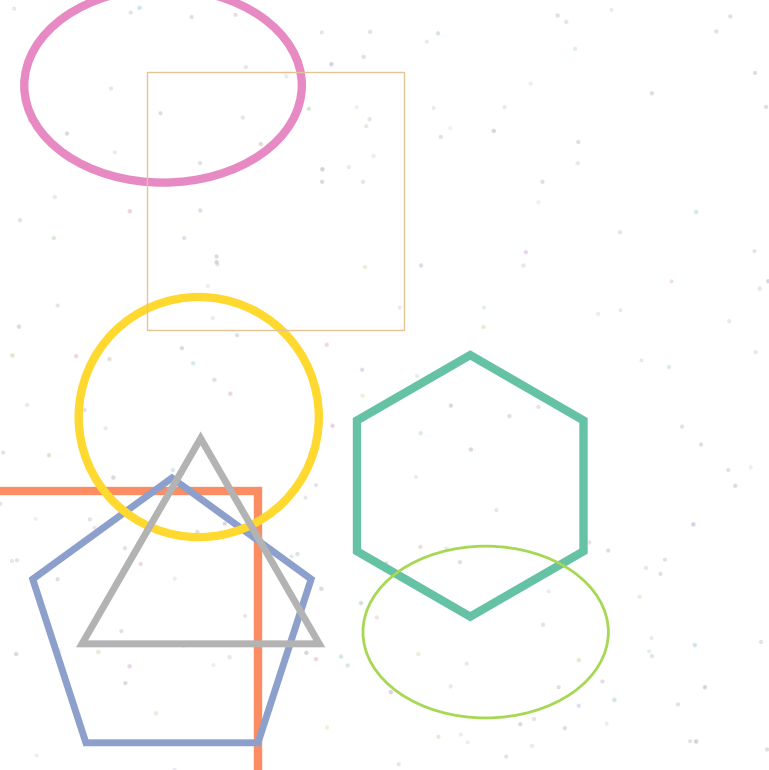[{"shape": "hexagon", "thickness": 3, "radius": 0.85, "center": [0.611, 0.369]}, {"shape": "square", "thickness": 3, "radius": 0.99, "center": [0.136, 0.163]}, {"shape": "pentagon", "thickness": 2.5, "radius": 0.95, "center": [0.223, 0.189]}, {"shape": "oval", "thickness": 3, "radius": 0.9, "center": [0.212, 0.889]}, {"shape": "oval", "thickness": 1, "radius": 0.8, "center": [0.631, 0.179]}, {"shape": "circle", "thickness": 3, "radius": 0.78, "center": [0.258, 0.458]}, {"shape": "square", "thickness": 0.5, "radius": 0.84, "center": [0.358, 0.739]}, {"shape": "triangle", "thickness": 2.5, "radius": 0.89, "center": [0.261, 0.253]}]